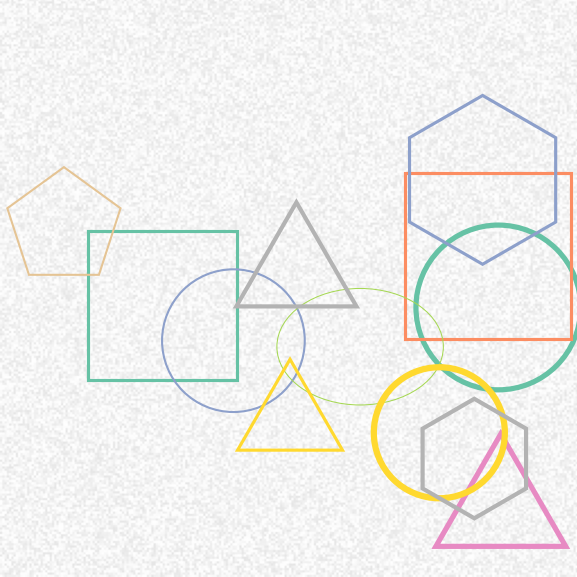[{"shape": "circle", "thickness": 2.5, "radius": 0.71, "center": [0.863, 0.467]}, {"shape": "square", "thickness": 1.5, "radius": 0.64, "center": [0.281, 0.471]}, {"shape": "square", "thickness": 1.5, "radius": 0.72, "center": [0.845, 0.556]}, {"shape": "hexagon", "thickness": 1.5, "radius": 0.73, "center": [0.836, 0.688]}, {"shape": "circle", "thickness": 1, "radius": 0.62, "center": [0.404, 0.409]}, {"shape": "triangle", "thickness": 2.5, "radius": 0.65, "center": [0.867, 0.118]}, {"shape": "oval", "thickness": 0.5, "radius": 0.72, "center": [0.624, 0.399]}, {"shape": "circle", "thickness": 3, "radius": 0.57, "center": [0.761, 0.25]}, {"shape": "triangle", "thickness": 1.5, "radius": 0.52, "center": [0.502, 0.272]}, {"shape": "pentagon", "thickness": 1, "radius": 0.52, "center": [0.111, 0.607]}, {"shape": "hexagon", "thickness": 2, "radius": 0.52, "center": [0.821, 0.205]}, {"shape": "triangle", "thickness": 2, "radius": 0.6, "center": [0.513, 0.529]}]